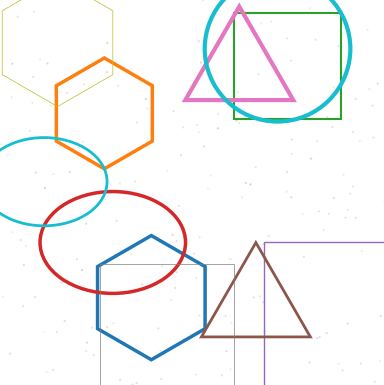[{"shape": "hexagon", "thickness": 2.5, "radius": 0.81, "center": [0.393, 0.227]}, {"shape": "hexagon", "thickness": 2.5, "radius": 0.72, "center": [0.271, 0.705]}, {"shape": "square", "thickness": 1.5, "radius": 0.69, "center": [0.747, 0.828]}, {"shape": "oval", "thickness": 2.5, "radius": 0.94, "center": [0.293, 0.37]}, {"shape": "square", "thickness": 1, "radius": 0.95, "center": [0.875, 0.182]}, {"shape": "triangle", "thickness": 2, "radius": 0.82, "center": [0.665, 0.207]}, {"shape": "triangle", "thickness": 3, "radius": 0.81, "center": [0.621, 0.821]}, {"shape": "square", "thickness": 0.5, "radius": 0.87, "center": [0.433, 0.14]}, {"shape": "hexagon", "thickness": 0.5, "radius": 0.83, "center": [0.149, 0.889]}, {"shape": "oval", "thickness": 2, "radius": 0.82, "center": [0.114, 0.528]}, {"shape": "circle", "thickness": 3, "radius": 0.95, "center": [0.721, 0.873]}]